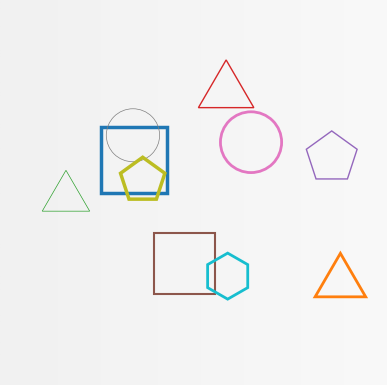[{"shape": "square", "thickness": 2.5, "radius": 0.43, "center": [0.346, 0.585]}, {"shape": "triangle", "thickness": 2, "radius": 0.38, "center": [0.878, 0.267]}, {"shape": "triangle", "thickness": 0.5, "radius": 0.35, "center": [0.17, 0.487]}, {"shape": "triangle", "thickness": 1, "radius": 0.41, "center": [0.584, 0.762]}, {"shape": "pentagon", "thickness": 1, "radius": 0.34, "center": [0.856, 0.591]}, {"shape": "square", "thickness": 1.5, "radius": 0.4, "center": [0.476, 0.317]}, {"shape": "circle", "thickness": 2, "radius": 0.39, "center": [0.648, 0.631]}, {"shape": "circle", "thickness": 0.5, "radius": 0.34, "center": [0.343, 0.649]}, {"shape": "pentagon", "thickness": 2.5, "radius": 0.3, "center": [0.368, 0.531]}, {"shape": "hexagon", "thickness": 2, "radius": 0.3, "center": [0.588, 0.283]}]